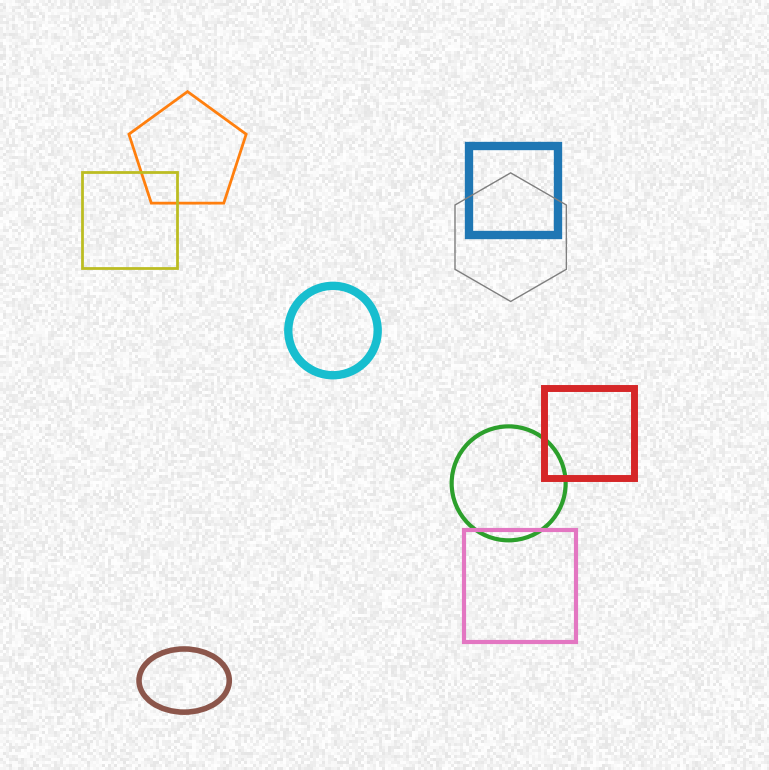[{"shape": "square", "thickness": 3, "radius": 0.29, "center": [0.667, 0.752]}, {"shape": "pentagon", "thickness": 1, "radius": 0.4, "center": [0.244, 0.801]}, {"shape": "circle", "thickness": 1.5, "radius": 0.37, "center": [0.661, 0.372]}, {"shape": "square", "thickness": 2.5, "radius": 0.29, "center": [0.765, 0.437]}, {"shape": "oval", "thickness": 2, "radius": 0.29, "center": [0.239, 0.116]}, {"shape": "square", "thickness": 1.5, "radius": 0.36, "center": [0.676, 0.239]}, {"shape": "hexagon", "thickness": 0.5, "radius": 0.42, "center": [0.663, 0.692]}, {"shape": "square", "thickness": 1, "radius": 0.31, "center": [0.168, 0.714]}, {"shape": "circle", "thickness": 3, "radius": 0.29, "center": [0.432, 0.571]}]